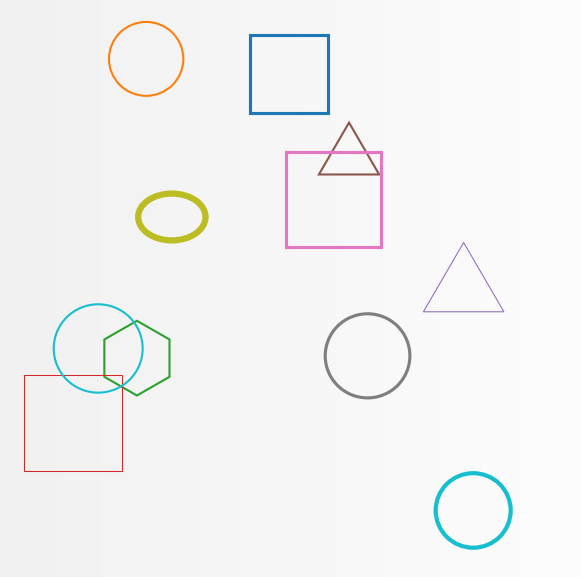[{"shape": "square", "thickness": 1.5, "radius": 0.34, "center": [0.497, 0.87]}, {"shape": "circle", "thickness": 1, "radius": 0.32, "center": [0.251, 0.897]}, {"shape": "hexagon", "thickness": 1, "radius": 0.32, "center": [0.236, 0.379]}, {"shape": "square", "thickness": 0.5, "radius": 0.42, "center": [0.126, 0.267]}, {"shape": "triangle", "thickness": 0.5, "radius": 0.4, "center": [0.798, 0.499]}, {"shape": "triangle", "thickness": 1, "radius": 0.3, "center": [0.6, 0.727]}, {"shape": "square", "thickness": 1.5, "radius": 0.41, "center": [0.574, 0.654]}, {"shape": "circle", "thickness": 1.5, "radius": 0.36, "center": [0.632, 0.383]}, {"shape": "oval", "thickness": 3, "radius": 0.29, "center": [0.296, 0.623]}, {"shape": "circle", "thickness": 1, "radius": 0.38, "center": [0.169, 0.396]}, {"shape": "circle", "thickness": 2, "radius": 0.32, "center": [0.814, 0.115]}]